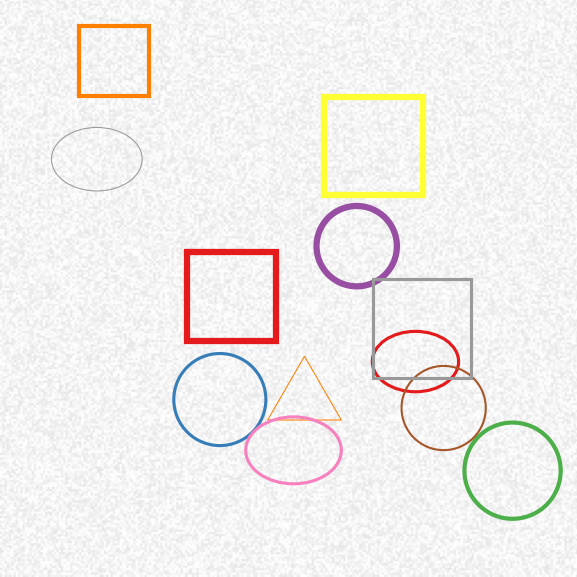[{"shape": "oval", "thickness": 1.5, "radius": 0.37, "center": [0.719, 0.373]}, {"shape": "square", "thickness": 3, "radius": 0.38, "center": [0.401, 0.486]}, {"shape": "circle", "thickness": 1.5, "radius": 0.4, "center": [0.381, 0.307]}, {"shape": "circle", "thickness": 2, "radius": 0.42, "center": [0.888, 0.184]}, {"shape": "circle", "thickness": 3, "radius": 0.35, "center": [0.618, 0.573]}, {"shape": "square", "thickness": 2, "radius": 0.3, "center": [0.197, 0.893]}, {"shape": "triangle", "thickness": 0.5, "radius": 0.37, "center": [0.527, 0.309]}, {"shape": "square", "thickness": 3, "radius": 0.43, "center": [0.646, 0.746]}, {"shape": "circle", "thickness": 1, "radius": 0.36, "center": [0.768, 0.293]}, {"shape": "oval", "thickness": 1.5, "radius": 0.41, "center": [0.508, 0.219]}, {"shape": "oval", "thickness": 0.5, "radius": 0.39, "center": [0.168, 0.723]}, {"shape": "square", "thickness": 1.5, "radius": 0.43, "center": [0.731, 0.43]}]